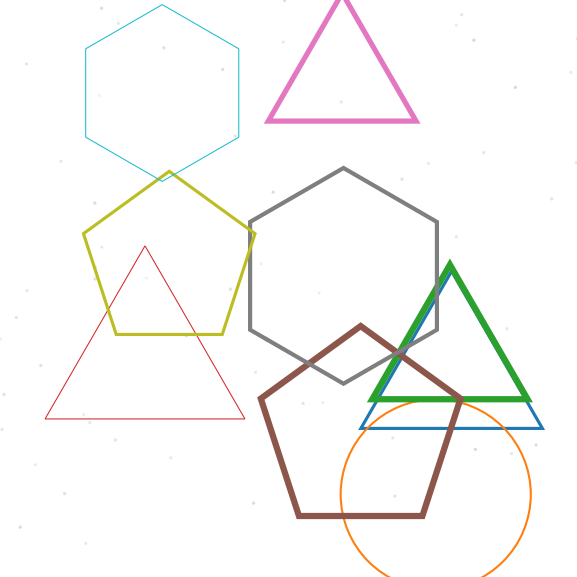[{"shape": "triangle", "thickness": 1.5, "radius": 0.91, "center": [0.782, 0.348]}, {"shape": "circle", "thickness": 1, "radius": 0.82, "center": [0.754, 0.143]}, {"shape": "triangle", "thickness": 3, "radius": 0.78, "center": [0.779, 0.385]}, {"shape": "triangle", "thickness": 0.5, "radius": 1.0, "center": [0.251, 0.374]}, {"shape": "pentagon", "thickness": 3, "radius": 0.91, "center": [0.625, 0.253]}, {"shape": "triangle", "thickness": 2.5, "radius": 0.74, "center": [0.592, 0.863]}, {"shape": "hexagon", "thickness": 2, "radius": 0.93, "center": [0.595, 0.521]}, {"shape": "pentagon", "thickness": 1.5, "radius": 0.78, "center": [0.293, 0.546]}, {"shape": "hexagon", "thickness": 0.5, "radius": 0.77, "center": [0.281, 0.838]}]